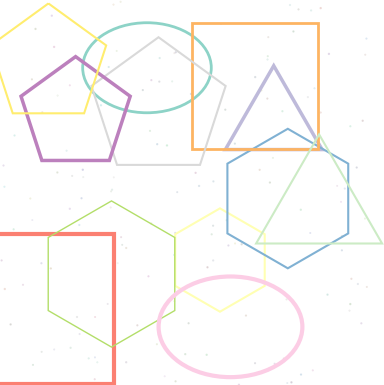[{"shape": "oval", "thickness": 2, "radius": 0.84, "center": [0.382, 0.824]}, {"shape": "hexagon", "thickness": 1.5, "radius": 0.67, "center": [0.571, 0.325]}, {"shape": "triangle", "thickness": 2.5, "radius": 0.73, "center": [0.711, 0.684]}, {"shape": "square", "thickness": 3, "radius": 0.97, "center": [0.102, 0.196]}, {"shape": "hexagon", "thickness": 1.5, "radius": 0.91, "center": [0.748, 0.484]}, {"shape": "square", "thickness": 2, "radius": 0.82, "center": [0.662, 0.777]}, {"shape": "hexagon", "thickness": 1, "radius": 0.95, "center": [0.29, 0.288]}, {"shape": "oval", "thickness": 3, "radius": 0.93, "center": [0.599, 0.151]}, {"shape": "pentagon", "thickness": 1.5, "radius": 0.92, "center": [0.412, 0.72]}, {"shape": "pentagon", "thickness": 2.5, "radius": 0.75, "center": [0.196, 0.704]}, {"shape": "triangle", "thickness": 1.5, "radius": 0.94, "center": [0.829, 0.462]}, {"shape": "pentagon", "thickness": 1.5, "radius": 0.79, "center": [0.126, 0.833]}]